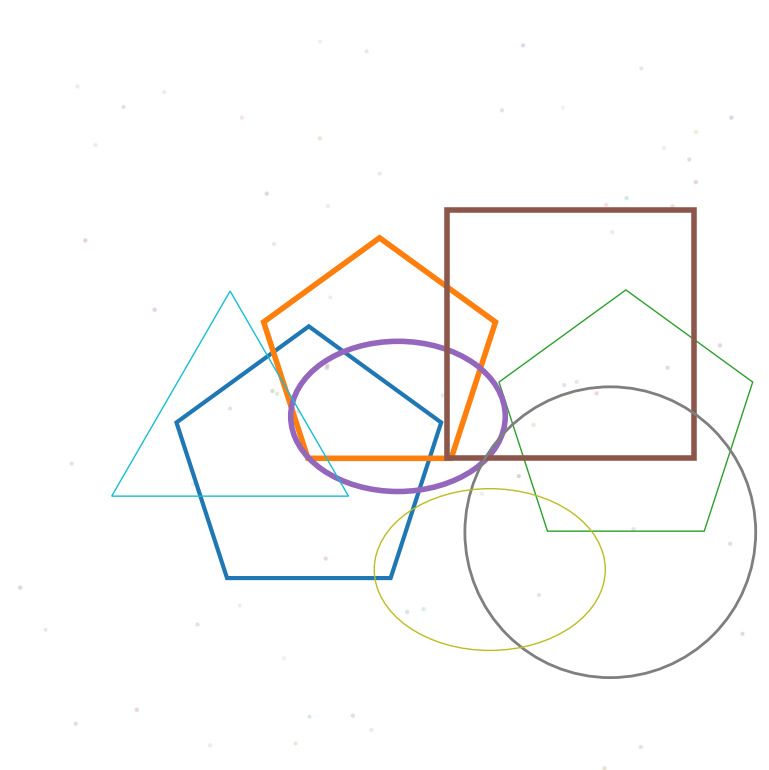[{"shape": "pentagon", "thickness": 1.5, "radius": 0.9, "center": [0.401, 0.395]}, {"shape": "pentagon", "thickness": 2, "radius": 0.79, "center": [0.493, 0.533]}, {"shape": "pentagon", "thickness": 0.5, "radius": 0.87, "center": [0.813, 0.45]}, {"shape": "oval", "thickness": 2, "radius": 0.7, "center": [0.517, 0.459]}, {"shape": "square", "thickness": 2, "radius": 0.8, "center": [0.741, 0.566]}, {"shape": "circle", "thickness": 1, "radius": 0.94, "center": [0.793, 0.309]}, {"shape": "oval", "thickness": 0.5, "radius": 0.75, "center": [0.636, 0.26]}, {"shape": "triangle", "thickness": 0.5, "radius": 0.89, "center": [0.299, 0.444]}]